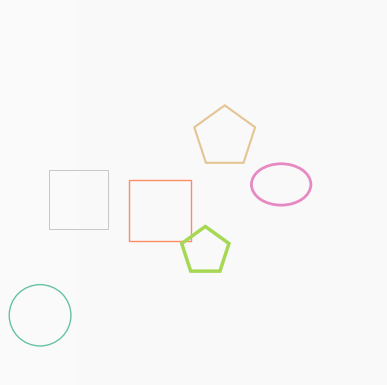[{"shape": "circle", "thickness": 1, "radius": 0.4, "center": [0.103, 0.181]}, {"shape": "square", "thickness": 1, "radius": 0.4, "center": [0.414, 0.453]}, {"shape": "oval", "thickness": 2, "radius": 0.38, "center": [0.726, 0.521]}, {"shape": "pentagon", "thickness": 2.5, "radius": 0.32, "center": [0.53, 0.348]}, {"shape": "pentagon", "thickness": 1.5, "radius": 0.41, "center": [0.58, 0.644]}, {"shape": "square", "thickness": 0.5, "radius": 0.38, "center": [0.202, 0.482]}]